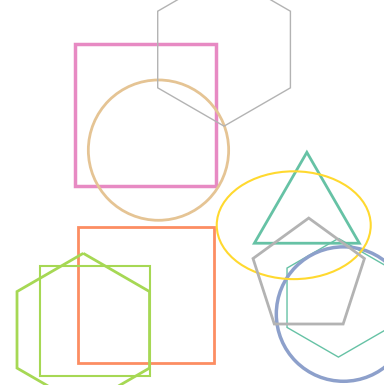[{"shape": "triangle", "thickness": 2, "radius": 0.79, "center": [0.797, 0.447]}, {"shape": "hexagon", "thickness": 1, "radius": 0.77, "center": [0.879, 0.227]}, {"shape": "square", "thickness": 2, "radius": 0.89, "center": [0.379, 0.234]}, {"shape": "circle", "thickness": 2.5, "radius": 0.87, "center": [0.892, 0.184]}, {"shape": "square", "thickness": 2.5, "radius": 0.92, "center": [0.378, 0.701]}, {"shape": "square", "thickness": 1.5, "radius": 0.72, "center": [0.246, 0.165]}, {"shape": "hexagon", "thickness": 2, "radius": 0.99, "center": [0.216, 0.143]}, {"shape": "oval", "thickness": 1.5, "radius": 1.0, "center": [0.763, 0.415]}, {"shape": "circle", "thickness": 2, "radius": 0.91, "center": [0.412, 0.61]}, {"shape": "hexagon", "thickness": 1, "radius": 0.99, "center": [0.582, 0.871]}, {"shape": "pentagon", "thickness": 2, "radius": 0.76, "center": [0.802, 0.281]}]